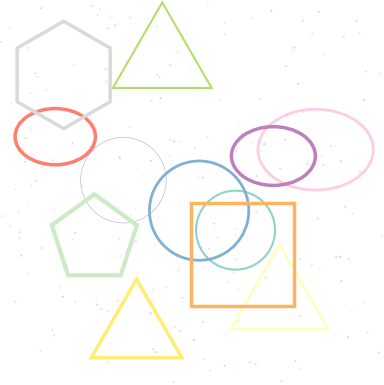[{"shape": "circle", "thickness": 1.5, "radius": 0.51, "center": [0.612, 0.402]}, {"shape": "triangle", "thickness": 1.5, "radius": 0.73, "center": [0.726, 0.218]}, {"shape": "circle", "thickness": 0.5, "radius": 0.56, "center": [0.321, 0.532]}, {"shape": "oval", "thickness": 2.5, "radius": 0.52, "center": [0.143, 0.645]}, {"shape": "circle", "thickness": 2, "radius": 0.64, "center": [0.517, 0.453]}, {"shape": "square", "thickness": 2.5, "radius": 0.67, "center": [0.629, 0.338]}, {"shape": "triangle", "thickness": 1.5, "radius": 0.74, "center": [0.421, 0.846]}, {"shape": "oval", "thickness": 2, "radius": 0.75, "center": [0.82, 0.611]}, {"shape": "hexagon", "thickness": 2.5, "radius": 0.7, "center": [0.165, 0.805]}, {"shape": "oval", "thickness": 2.5, "radius": 0.55, "center": [0.71, 0.595]}, {"shape": "pentagon", "thickness": 3, "radius": 0.58, "center": [0.245, 0.379]}, {"shape": "triangle", "thickness": 2.5, "radius": 0.68, "center": [0.355, 0.139]}]